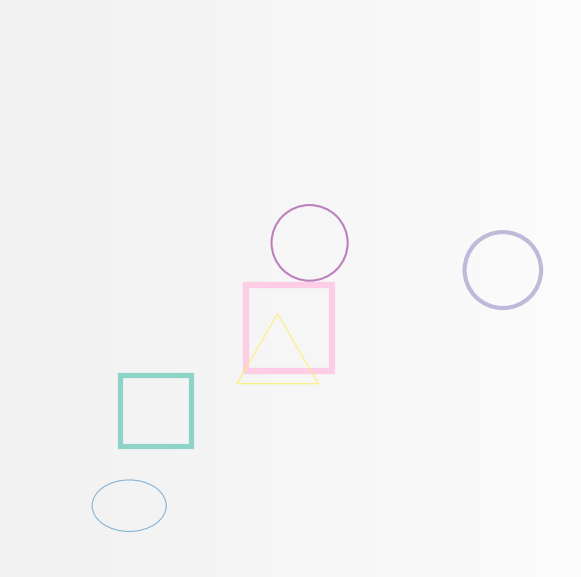[{"shape": "square", "thickness": 2.5, "radius": 0.31, "center": [0.267, 0.288]}, {"shape": "circle", "thickness": 2, "radius": 0.33, "center": [0.865, 0.531]}, {"shape": "oval", "thickness": 0.5, "radius": 0.32, "center": [0.222, 0.123]}, {"shape": "square", "thickness": 3, "radius": 0.37, "center": [0.497, 0.432]}, {"shape": "circle", "thickness": 1, "radius": 0.33, "center": [0.533, 0.579]}, {"shape": "triangle", "thickness": 0.5, "radius": 0.4, "center": [0.478, 0.375]}]